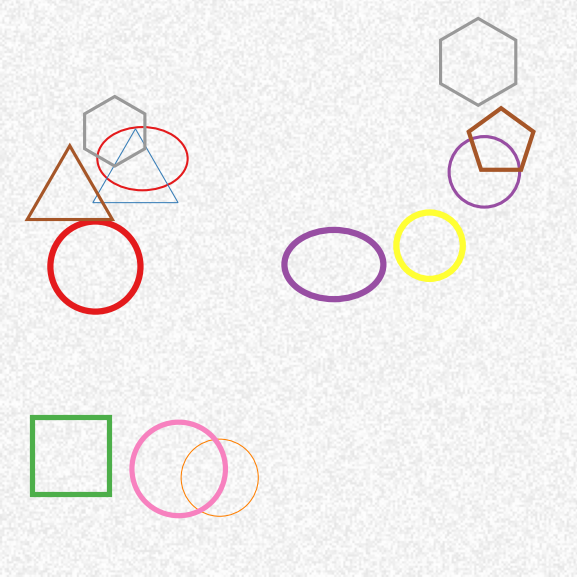[{"shape": "circle", "thickness": 3, "radius": 0.39, "center": [0.165, 0.538]}, {"shape": "oval", "thickness": 1, "radius": 0.39, "center": [0.247, 0.724]}, {"shape": "triangle", "thickness": 0.5, "radius": 0.43, "center": [0.235, 0.691]}, {"shape": "square", "thickness": 2.5, "radius": 0.33, "center": [0.122, 0.211]}, {"shape": "oval", "thickness": 3, "radius": 0.43, "center": [0.578, 0.541]}, {"shape": "circle", "thickness": 1.5, "radius": 0.31, "center": [0.839, 0.702]}, {"shape": "circle", "thickness": 0.5, "radius": 0.33, "center": [0.38, 0.172]}, {"shape": "circle", "thickness": 3, "radius": 0.29, "center": [0.744, 0.574]}, {"shape": "triangle", "thickness": 1.5, "radius": 0.43, "center": [0.121, 0.662]}, {"shape": "pentagon", "thickness": 2, "radius": 0.29, "center": [0.868, 0.753]}, {"shape": "circle", "thickness": 2.5, "radius": 0.4, "center": [0.309, 0.187]}, {"shape": "hexagon", "thickness": 1.5, "radius": 0.3, "center": [0.199, 0.772]}, {"shape": "hexagon", "thickness": 1.5, "radius": 0.38, "center": [0.828, 0.892]}]